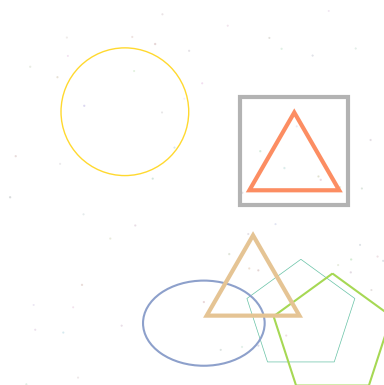[{"shape": "pentagon", "thickness": 0.5, "radius": 0.74, "center": [0.782, 0.179]}, {"shape": "triangle", "thickness": 3, "radius": 0.67, "center": [0.764, 0.573]}, {"shape": "oval", "thickness": 1.5, "radius": 0.79, "center": [0.529, 0.161]}, {"shape": "pentagon", "thickness": 1.5, "radius": 0.8, "center": [0.864, 0.129]}, {"shape": "circle", "thickness": 1, "radius": 0.83, "center": [0.324, 0.71]}, {"shape": "triangle", "thickness": 3, "radius": 0.7, "center": [0.657, 0.25]}, {"shape": "square", "thickness": 3, "radius": 0.7, "center": [0.763, 0.608]}]